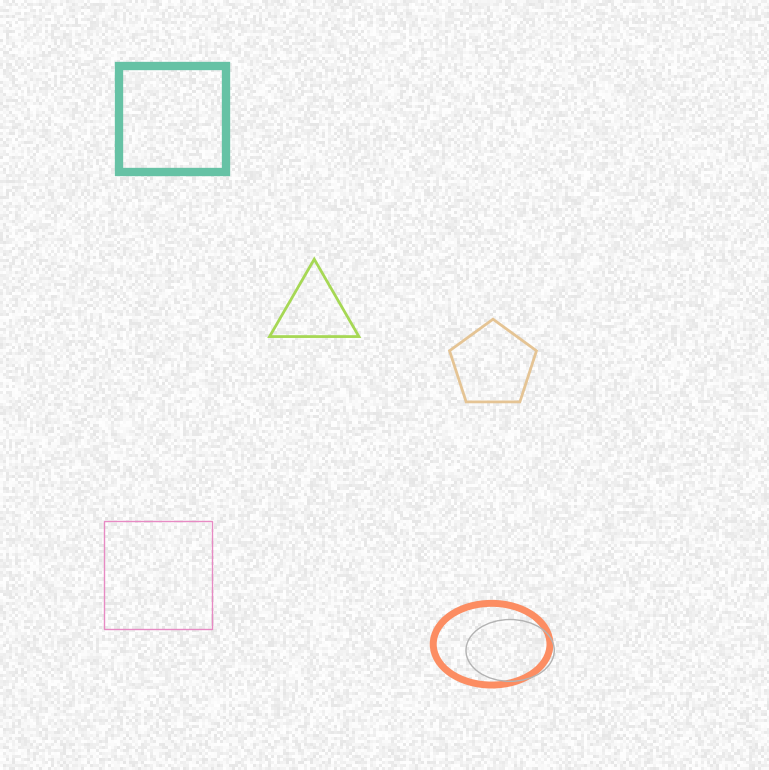[{"shape": "square", "thickness": 3, "radius": 0.34, "center": [0.224, 0.846]}, {"shape": "oval", "thickness": 2.5, "radius": 0.38, "center": [0.638, 0.163]}, {"shape": "square", "thickness": 0.5, "radius": 0.35, "center": [0.205, 0.253]}, {"shape": "triangle", "thickness": 1, "radius": 0.33, "center": [0.408, 0.596]}, {"shape": "pentagon", "thickness": 1, "radius": 0.3, "center": [0.64, 0.526]}, {"shape": "oval", "thickness": 0.5, "radius": 0.29, "center": [0.663, 0.155]}]